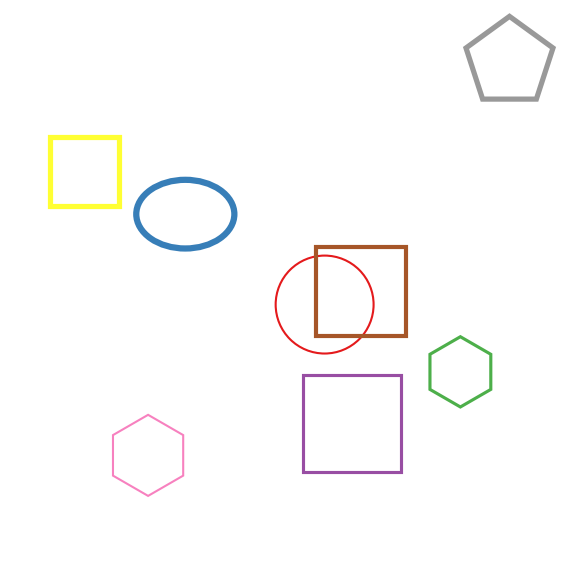[{"shape": "circle", "thickness": 1, "radius": 0.42, "center": [0.562, 0.472]}, {"shape": "oval", "thickness": 3, "radius": 0.42, "center": [0.321, 0.628]}, {"shape": "hexagon", "thickness": 1.5, "radius": 0.3, "center": [0.797, 0.355]}, {"shape": "square", "thickness": 1.5, "radius": 0.42, "center": [0.61, 0.266]}, {"shape": "square", "thickness": 2.5, "radius": 0.3, "center": [0.146, 0.702]}, {"shape": "square", "thickness": 2, "radius": 0.39, "center": [0.625, 0.495]}, {"shape": "hexagon", "thickness": 1, "radius": 0.35, "center": [0.256, 0.211]}, {"shape": "pentagon", "thickness": 2.5, "radius": 0.4, "center": [0.882, 0.892]}]